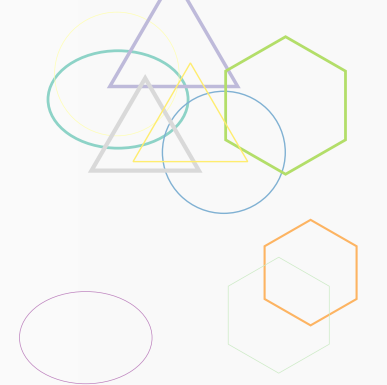[{"shape": "oval", "thickness": 2, "radius": 0.9, "center": [0.305, 0.742]}, {"shape": "circle", "thickness": 0.5, "radius": 0.8, "center": [0.301, 0.808]}, {"shape": "triangle", "thickness": 2.5, "radius": 0.95, "center": [0.448, 0.871]}, {"shape": "circle", "thickness": 1, "radius": 0.79, "center": [0.578, 0.604]}, {"shape": "hexagon", "thickness": 1.5, "radius": 0.69, "center": [0.802, 0.292]}, {"shape": "hexagon", "thickness": 2, "radius": 0.89, "center": [0.737, 0.726]}, {"shape": "triangle", "thickness": 3, "radius": 0.8, "center": [0.375, 0.637]}, {"shape": "oval", "thickness": 0.5, "radius": 0.86, "center": [0.221, 0.123]}, {"shape": "hexagon", "thickness": 0.5, "radius": 0.75, "center": [0.719, 0.181]}, {"shape": "triangle", "thickness": 1, "radius": 0.85, "center": [0.491, 0.666]}]